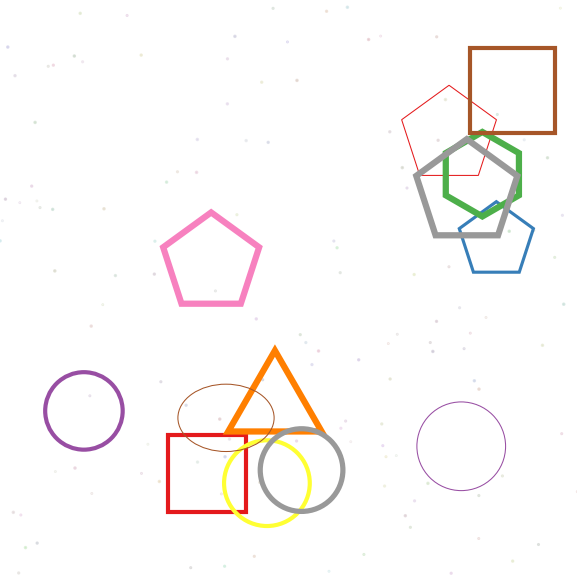[{"shape": "pentagon", "thickness": 0.5, "radius": 0.43, "center": [0.778, 0.765]}, {"shape": "square", "thickness": 2, "radius": 0.34, "center": [0.358, 0.179]}, {"shape": "pentagon", "thickness": 1.5, "radius": 0.34, "center": [0.859, 0.582]}, {"shape": "hexagon", "thickness": 3, "radius": 0.37, "center": [0.835, 0.697]}, {"shape": "circle", "thickness": 2, "radius": 0.34, "center": [0.145, 0.288]}, {"shape": "circle", "thickness": 0.5, "radius": 0.38, "center": [0.799, 0.226]}, {"shape": "triangle", "thickness": 3, "radius": 0.47, "center": [0.476, 0.299]}, {"shape": "circle", "thickness": 2, "radius": 0.37, "center": [0.462, 0.162]}, {"shape": "square", "thickness": 2, "radius": 0.37, "center": [0.887, 0.842]}, {"shape": "oval", "thickness": 0.5, "radius": 0.42, "center": [0.391, 0.276]}, {"shape": "pentagon", "thickness": 3, "radius": 0.44, "center": [0.366, 0.544]}, {"shape": "circle", "thickness": 2.5, "radius": 0.36, "center": [0.522, 0.185]}, {"shape": "pentagon", "thickness": 3, "radius": 0.46, "center": [0.808, 0.666]}]